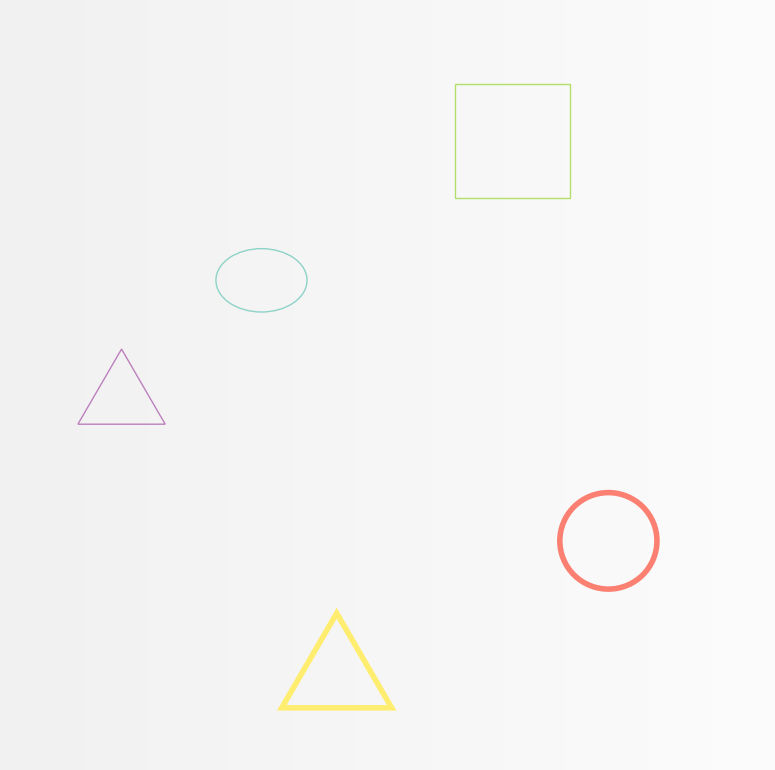[{"shape": "oval", "thickness": 0.5, "radius": 0.29, "center": [0.337, 0.636]}, {"shape": "circle", "thickness": 2, "radius": 0.31, "center": [0.785, 0.298]}, {"shape": "square", "thickness": 0.5, "radius": 0.37, "center": [0.661, 0.817]}, {"shape": "triangle", "thickness": 0.5, "radius": 0.33, "center": [0.157, 0.482]}, {"shape": "triangle", "thickness": 2, "radius": 0.41, "center": [0.434, 0.122]}]